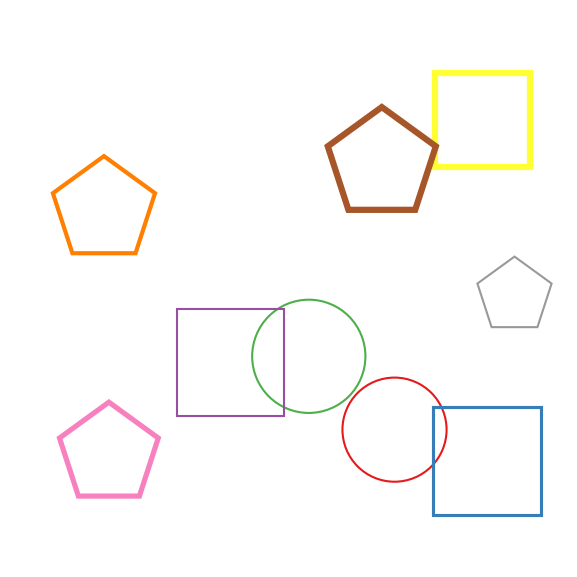[{"shape": "circle", "thickness": 1, "radius": 0.45, "center": [0.683, 0.255]}, {"shape": "square", "thickness": 1.5, "radius": 0.47, "center": [0.843, 0.201]}, {"shape": "circle", "thickness": 1, "radius": 0.49, "center": [0.535, 0.382]}, {"shape": "square", "thickness": 1, "radius": 0.46, "center": [0.4, 0.371]}, {"shape": "pentagon", "thickness": 2, "radius": 0.46, "center": [0.18, 0.636]}, {"shape": "square", "thickness": 3, "radius": 0.41, "center": [0.835, 0.791]}, {"shape": "pentagon", "thickness": 3, "radius": 0.49, "center": [0.661, 0.715]}, {"shape": "pentagon", "thickness": 2.5, "radius": 0.45, "center": [0.189, 0.213]}, {"shape": "pentagon", "thickness": 1, "radius": 0.34, "center": [0.891, 0.487]}]